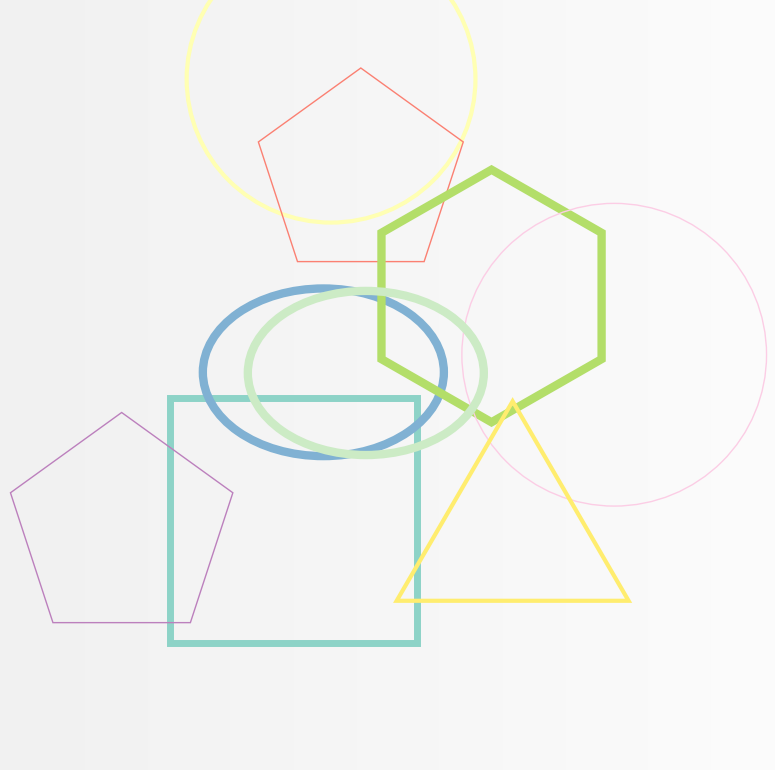[{"shape": "square", "thickness": 2.5, "radius": 0.8, "center": [0.379, 0.324]}, {"shape": "circle", "thickness": 1.5, "radius": 0.93, "center": [0.427, 0.897]}, {"shape": "pentagon", "thickness": 0.5, "radius": 0.69, "center": [0.466, 0.773]}, {"shape": "oval", "thickness": 3, "radius": 0.78, "center": [0.417, 0.516]}, {"shape": "hexagon", "thickness": 3, "radius": 0.82, "center": [0.634, 0.616]}, {"shape": "circle", "thickness": 0.5, "radius": 0.98, "center": [0.793, 0.539]}, {"shape": "pentagon", "thickness": 0.5, "radius": 0.75, "center": [0.157, 0.313]}, {"shape": "oval", "thickness": 3, "radius": 0.76, "center": [0.472, 0.516]}, {"shape": "triangle", "thickness": 1.5, "radius": 0.86, "center": [0.661, 0.306]}]